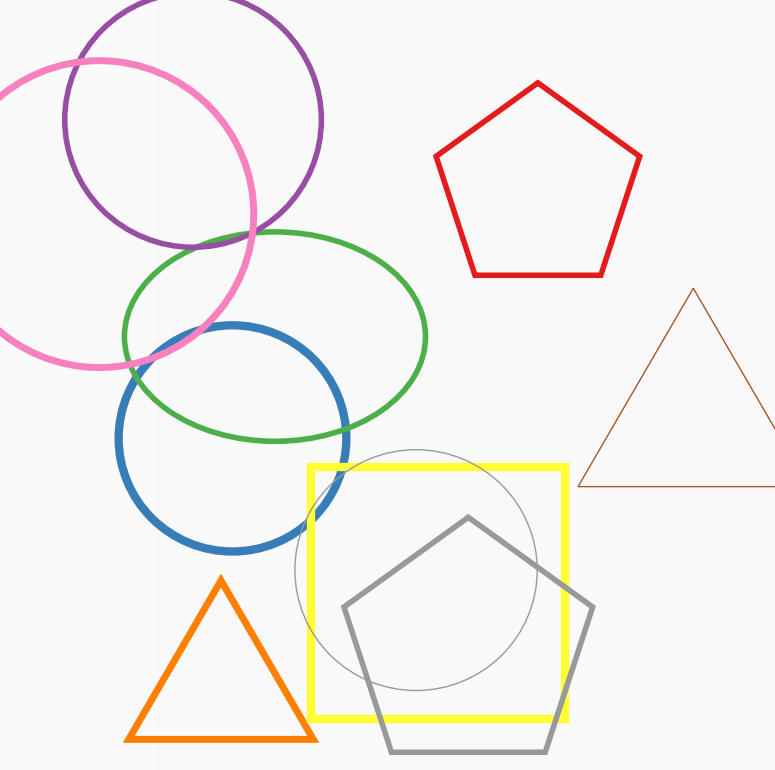[{"shape": "pentagon", "thickness": 2, "radius": 0.69, "center": [0.694, 0.754]}, {"shape": "circle", "thickness": 3, "radius": 0.73, "center": [0.3, 0.431]}, {"shape": "oval", "thickness": 2, "radius": 0.97, "center": [0.355, 0.563]}, {"shape": "circle", "thickness": 2, "radius": 0.83, "center": [0.249, 0.844]}, {"shape": "triangle", "thickness": 2.5, "radius": 0.69, "center": [0.285, 0.109]}, {"shape": "square", "thickness": 3, "radius": 0.82, "center": [0.565, 0.23]}, {"shape": "triangle", "thickness": 0.5, "radius": 0.86, "center": [0.895, 0.454]}, {"shape": "circle", "thickness": 2.5, "radius": 1.0, "center": [0.128, 0.722]}, {"shape": "pentagon", "thickness": 2, "radius": 0.84, "center": [0.604, 0.16]}, {"shape": "circle", "thickness": 0.5, "radius": 0.78, "center": [0.537, 0.26]}]